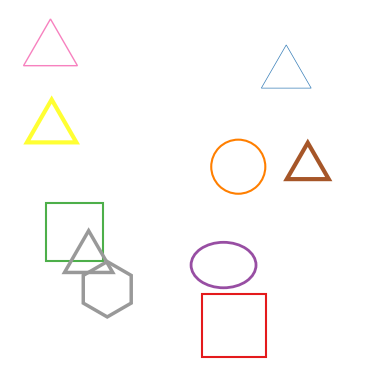[{"shape": "square", "thickness": 1.5, "radius": 0.41, "center": [0.608, 0.154]}, {"shape": "triangle", "thickness": 0.5, "radius": 0.37, "center": [0.743, 0.809]}, {"shape": "square", "thickness": 1.5, "radius": 0.37, "center": [0.193, 0.398]}, {"shape": "oval", "thickness": 2, "radius": 0.42, "center": [0.581, 0.312]}, {"shape": "circle", "thickness": 1.5, "radius": 0.35, "center": [0.619, 0.567]}, {"shape": "triangle", "thickness": 3, "radius": 0.37, "center": [0.134, 0.667]}, {"shape": "triangle", "thickness": 3, "radius": 0.31, "center": [0.799, 0.566]}, {"shape": "triangle", "thickness": 1, "radius": 0.4, "center": [0.131, 0.87]}, {"shape": "triangle", "thickness": 2.5, "radius": 0.36, "center": [0.23, 0.328]}, {"shape": "hexagon", "thickness": 2.5, "radius": 0.36, "center": [0.279, 0.249]}]